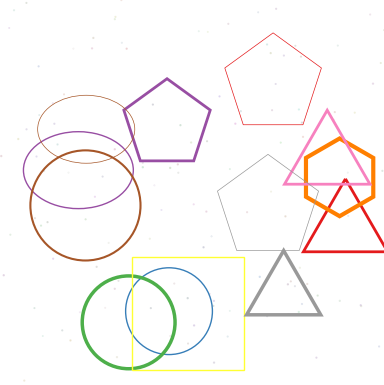[{"shape": "triangle", "thickness": 2, "radius": 0.63, "center": [0.897, 0.409]}, {"shape": "pentagon", "thickness": 0.5, "radius": 0.66, "center": [0.709, 0.783]}, {"shape": "circle", "thickness": 1, "radius": 0.56, "center": [0.439, 0.192]}, {"shape": "circle", "thickness": 2.5, "radius": 0.6, "center": [0.334, 0.163]}, {"shape": "oval", "thickness": 1, "radius": 0.71, "center": [0.204, 0.558]}, {"shape": "pentagon", "thickness": 2, "radius": 0.59, "center": [0.434, 0.678]}, {"shape": "hexagon", "thickness": 3, "radius": 0.5, "center": [0.882, 0.539]}, {"shape": "square", "thickness": 1, "radius": 0.73, "center": [0.489, 0.186]}, {"shape": "circle", "thickness": 1.5, "radius": 0.72, "center": [0.222, 0.466]}, {"shape": "oval", "thickness": 0.5, "radius": 0.63, "center": [0.224, 0.664]}, {"shape": "triangle", "thickness": 2, "radius": 0.64, "center": [0.85, 0.586]}, {"shape": "triangle", "thickness": 2.5, "radius": 0.56, "center": [0.737, 0.238]}, {"shape": "pentagon", "thickness": 0.5, "radius": 0.69, "center": [0.696, 0.461]}]